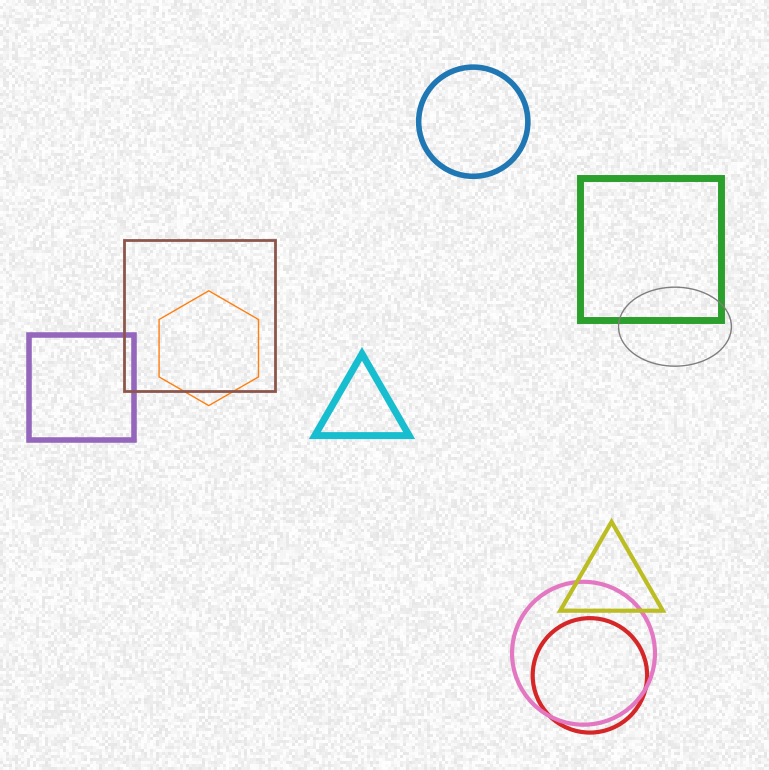[{"shape": "circle", "thickness": 2, "radius": 0.35, "center": [0.615, 0.842]}, {"shape": "hexagon", "thickness": 0.5, "radius": 0.37, "center": [0.271, 0.548]}, {"shape": "square", "thickness": 2.5, "radius": 0.46, "center": [0.845, 0.677]}, {"shape": "circle", "thickness": 1.5, "radius": 0.37, "center": [0.766, 0.123]}, {"shape": "square", "thickness": 2, "radius": 0.34, "center": [0.106, 0.497]}, {"shape": "square", "thickness": 1, "radius": 0.49, "center": [0.259, 0.59]}, {"shape": "circle", "thickness": 1.5, "radius": 0.46, "center": [0.758, 0.152]}, {"shape": "oval", "thickness": 0.5, "radius": 0.37, "center": [0.877, 0.576]}, {"shape": "triangle", "thickness": 1.5, "radius": 0.38, "center": [0.794, 0.245]}, {"shape": "triangle", "thickness": 2.5, "radius": 0.35, "center": [0.47, 0.47]}]